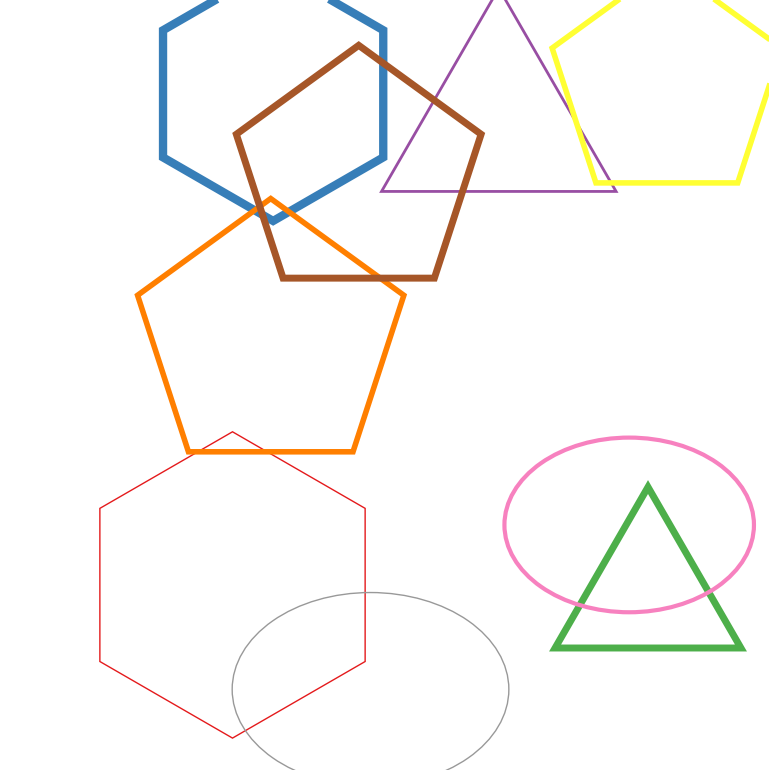[{"shape": "hexagon", "thickness": 0.5, "radius": 0.99, "center": [0.302, 0.24]}, {"shape": "hexagon", "thickness": 3, "radius": 0.83, "center": [0.355, 0.878]}, {"shape": "triangle", "thickness": 2.5, "radius": 0.7, "center": [0.842, 0.228]}, {"shape": "triangle", "thickness": 1, "radius": 0.88, "center": [0.648, 0.839]}, {"shape": "pentagon", "thickness": 2, "radius": 0.91, "center": [0.352, 0.56]}, {"shape": "pentagon", "thickness": 2, "radius": 0.78, "center": [0.866, 0.889]}, {"shape": "pentagon", "thickness": 2.5, "radius": 0.84, "center": [0.466, 0.774]}, {"shape": "oval", "thickness": 1.5, "radius": 0.81, "center": [0.817, 0.318]}, {"shape": "oval", "thickness": 0.5, "radius": 0.9, "center": [0.481, 0.105]}]